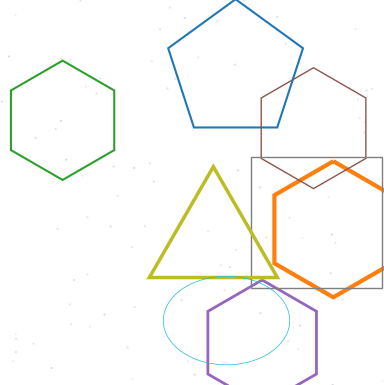[{"shape": "pentagon", "thickness": 1.5, "radius": 0.92, "center": [0.612, 0.818]}, {"shape": "hexagon", "thickness": 3, "radius": 0.88, "center": [0.866, 0.405]}, {"shape": "hexagon", "thickness": 1.5, "radius": 0.77, "center": [0.163, 0.688]}, {"shape": "hexagon", "thickness": 2, "radius": 0.81, "center": [0.681, 0.11]}, {"shape": "hexagon", "thickness": 1, "radius": 0.78, "center": [0.814, 0.667]}, {"shape": "square", "thickness": 1, "radius": 0.85, "center": [0.822, 0.421]}, {"shape": "triangle", "thickness": 2.5, "radius": 0.96, "center": [0.554, 0.375]}, {"shape": "oval", "thickness": 0.5, "radius": 0.82, "center": [0.588, 0.167]}]